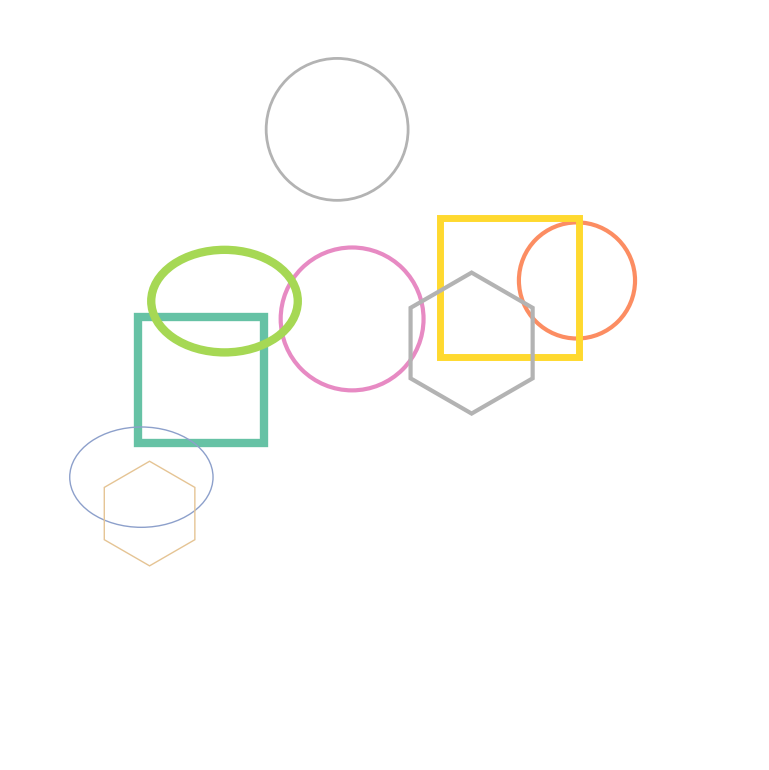[{"shape": "square", "thickness": 3, "radius": 0.41, "center": [0.261, 0.506]}, {"shape": "circle", "thickness": 1.5, "radius": 0.38, "center": [0.749, 0.636]}, {"shape": "oval", "thickness": 0.5, "radius": 0.47, "center": [0.184, 0.38]}, {"shape": "circle", "thickness": 1.5, "radius": 0.46, "center": [0.457, 0.586]}, {"shape": "oval", "thickness": 3, "radius": 0.48, "center": [0.292, 0.609]}, {"shape": "square", "thickness": 2.5, "radius": 0.45, "center": [0.662, 0.627]}, {"shape": "hexagon", "thickness": 0.5, "radius": 0.34, "center": [0.194, 0.333]}, {"shape": "circle", "thickness": 1, "radius": 0.46, "center": [0.438, 0.832]}, {"shape": "hexagon", "thickness": 1.5, "radius": 0.46, "center": [0.612, 0.554]}]